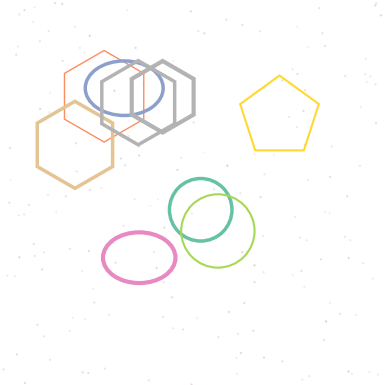[{"shape": "circle", "thickness": 2.5, "radius": 0.41, "center": [0.521, 0.455]}, {"shape": "hexagon", "thickness": 1, "radius": 0.59, "center": [0.27, 0.75]}, {"shape": "oval", "thickness": 2.5, "radius": 0.51, "center": [0.323, 0.771]}, {"shape": "oval", "thickness": 3, "radius": 0.47, "center": [0.362, 0.331]}, {"shape": "circle", "thickness": 1.5, "radius": 0.48, "center": [0.566, 0.4]}, {"shape": "pentagon", "thickness": 1.5, "radius": 0.54, "center": [0.726, 0.696]}, {"shape": "hexagon", "thickness": 2.5, "radius": 0.56, "center": [0.195, 0.624]}, {"shape": "hexagon", "thickness": 3, "radius": 0.46, "center": [0.423, 0.749]}, {"shape": "hexagon", "thickness": 2.5, "radius": 0.55, "center": [0.359, 0.733]}]